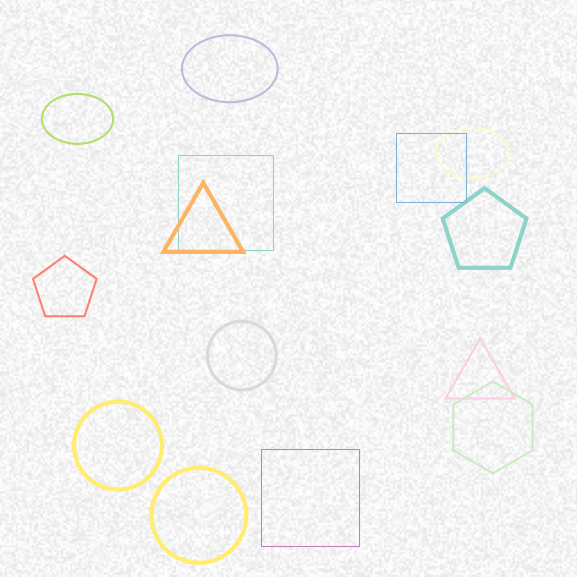[{"shape": "pentagon", "thickness": 2, "radius": 0.38, "center": [0.839, 0.597]}, {"shape": "square", "thickness": 0.5, "radius": 0.41, "center": [0.39, 0.649]}, {"shape": "oval", "thickness": 0.5, "radius": 0.32, "center": [0.819, 0.734]}, {"shape": "oval", "thickness": 1, "radius": 0.41, "center": [0.398, 0.88]}, {"shape": "pentagon", "thickness": 1, "radius": 0.29, "center": [0.112, 0.498]}, {"shape": "square", "thickness": 0.5, "radius": 0.3, "center": [0.746, 0.709]}, {"shape": "triangle", "thickness": 2, "radius": 0.4, "center": [0.352, 0.603]}, {"shape": "oval", "thickness": 1, "radius": 0.31, "center": [0.134, 0.793]}, {"shape": "triangle", "thickness": 1, "radius": 0.35, "center": [0.831, 0.344]}, {"shape": "circle", "thickness": 1.5, "radius": 0.3, "center": [0.419, 0.383]}, {"shape": "square", "thickness": 0.5, "radius": 0.42, "center": [0.537, 0.138]}, {"shape": "hexagon", "thickness": 1, "radius": 0.4, "center": [0.854, 0.259]}, {"shape": "circle", "thickness": 2, "radius": 0.38, "center": [0.204, 0.228]}, {"shape": "circle", "thickness": 2, "radius": 0.41, "center": [0.344, 0.107]}]